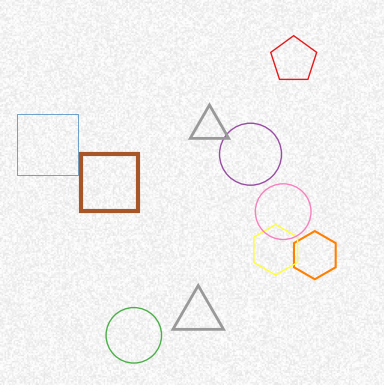[{"shape": "pentagon", "thickness": 1, "radius": 0.31, "center": [0.763, 0.845]}, {"shape": "square", "thickness": 0.5, "radius": 0.39, "center": [0.123, 0.626]}, {"shape": "circle", "thickness": 1, "radius": 0.36, "center": [0.348, 0.129]}, {"shape": "circle", "thickness": 1, "radius": 0.4, "center": [0.651, 0.599]}, {"shape": "hexagon", "thickness": 1.5, "radius": 0.31, "center": [0.818, 0.337]}, {"shape": "hexagon", "thickness": 1, "radius": 0.33, "center": [0.716, 0.351]}, {"shape": "square", "thickness": 3, "radius": 0.37, "center": [0.284, 0.526]}, {"shape": "circle", "thickness": 1, "radius": 0.36, "center": [0.735, 0.45]}, {"shape": "triangle", "thickness": 2, "radius": 0.29, "center": [0.544, 0.669]}, {"shape": "triangle", "thickness": 2, "radius": 0.38, "center": [0.515, 0.183]}]